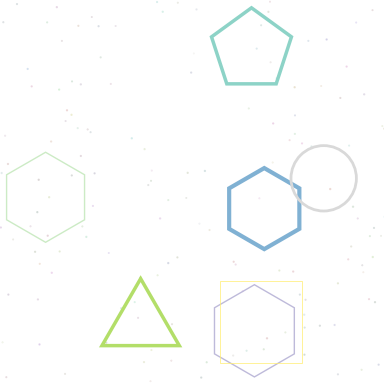[{"shape": "pentagon", "thickness": 2.5, "radius": 0.55, "center": [0.653, 0.871]}, {"shape": "hexagon", "thickness": 1, "radius": 0.6, "center": [0.661, 0.141]}, {"shape": "hexagon", "thickness": 3, "radius": 0.53, "center": [0.686, 0.458]}, {"shape": "triangle", "thickness": 2.5, "radius": 0.58, "center": [0.365, 0.16]}, {"shape": "circle", "thickness": 2, "radius": 0.42, "center": [0.841, 0.537]}, {"shape": "hexagon", "thickness": 1, "radius": 0.58, "center": [0.118, 0.488]}, {"shape": "square", "thickness": 0.5, "radius": 0.53, "center": [0.677, 0.164]}]